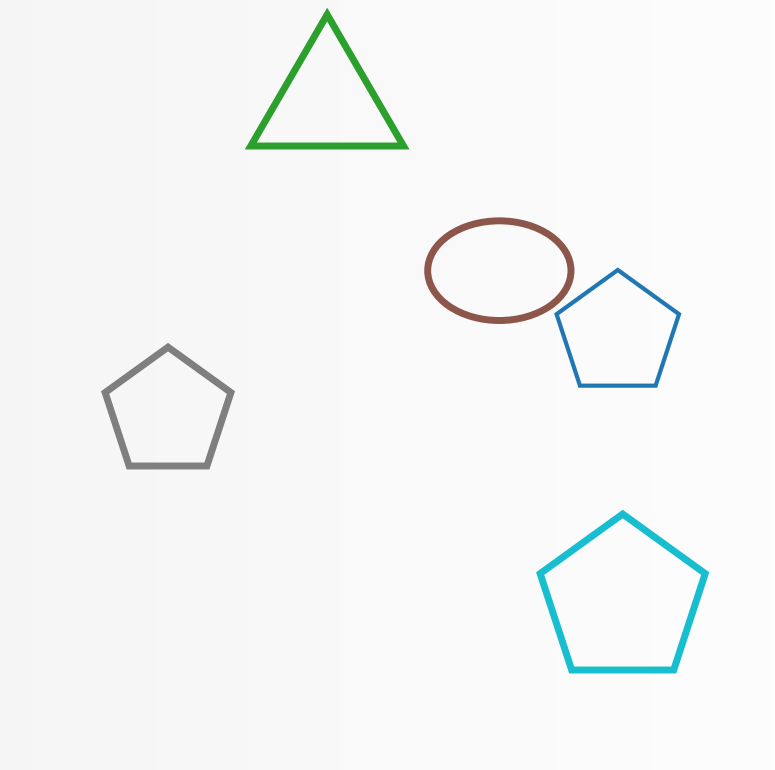[{"shape": "pentagon", "thickness": 1.5, "radius": 0.42, "center": [0.797, 0.566]}, {"shape": "triangle", "thickness": 2.5, "radius": 0.57, "center": [0.422, 0.867]}, {"shape": "oval", "thickness": 2.5, "radius": 0.46, "center": [0.644, 0.648]}, {"shape": "pentagon", "thickness": 2.5, "radius": 0.43, "center": [0.217, 0.464]}, {"shape": "pentagon", "thickness": 2.5, "radius": 0.56, "center": [0.803, 0.22]}]